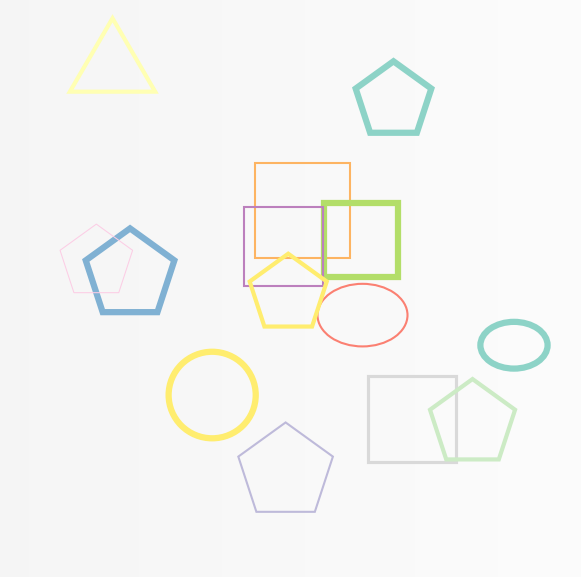[{"shape": "oval", "thickness": 3, "radius": 0.29, "center": [0.884, 0.401]}, {"shape": "pentagon", "thickness": 3, "radius": 0.34, "center": [0.677, 0.825]}, {"shape": "triangle", "thickness": 2, "radius": 0.42, "center": [0.194, 0.883]}, {"shape": "pentagon", "thickness": 1, "radius": 0.43, "center": [0.491, 0.182]}, {"shape": "oval", "thickness": 1, "radius": 0.39, "center": [0.624, 0.453]}, {"shape": "pentagon", "thickness": 3, "radius": 0.4, "center": [0.224, 0.523]}, {"shape": "square", "thickness": 1, "radius": 0.41, "center": [0.521, 0.634]}, {"shape": "square", "thickness": 3, "radius": 0.32, "center": [0.62, 0.584]}, {"shape": "pentagon", "thickness": 0.5, "radius": 0.33, "center": [0.166, 0.545]}, {"shape": "square", "thickness": 1.5, "radius": 0.37, "center": [0.709, 0.274]}, {"shape": "square", "thickness": 1, "radius": 0.34, "center": [0.488, 0.572]}, {"shape": "pentagon", "thickness": 2, "radius": 0.38, "center": [0.813, 0.266]}, {"shape": "pentagon", "thickness": 2, "radius": 0.35, "center": [0.496, 0.49]}, {"shape": "circle", "thickness": 3, "radius": 0.37, "center": [0.365, 0.315]}]